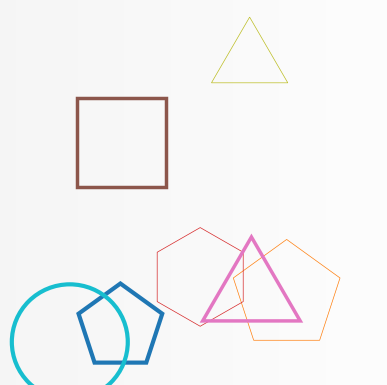[{"shape": "pentagon", "thickness": 3, "radius": 0.57, "center": [0.311, 0.15]}, {"shape": "pentagon", "thickness": 0.5, "radius": 0.72, "center": [0.74, 0.233]}, {"shape": "hexagon", "thickness": 0.5, "radius": 0.64, "center": [0.517, 0.281]}, {"shape": "square", "thickness": 2.5, "radius": 0.58, "center": [0.313, 0.629]}, {"shape": "triangle", "thickness": 2.5, "radius": 0.73, "center": [0.649, 0.239]}, {"shape": "triangle", "thickness": 0.5, "radius": 0.57, "center": [0.644, 0.842]}, {"shape": "circle", "thickness": 3, "radius": 0.75, "center": [0.18, 0.112]}]